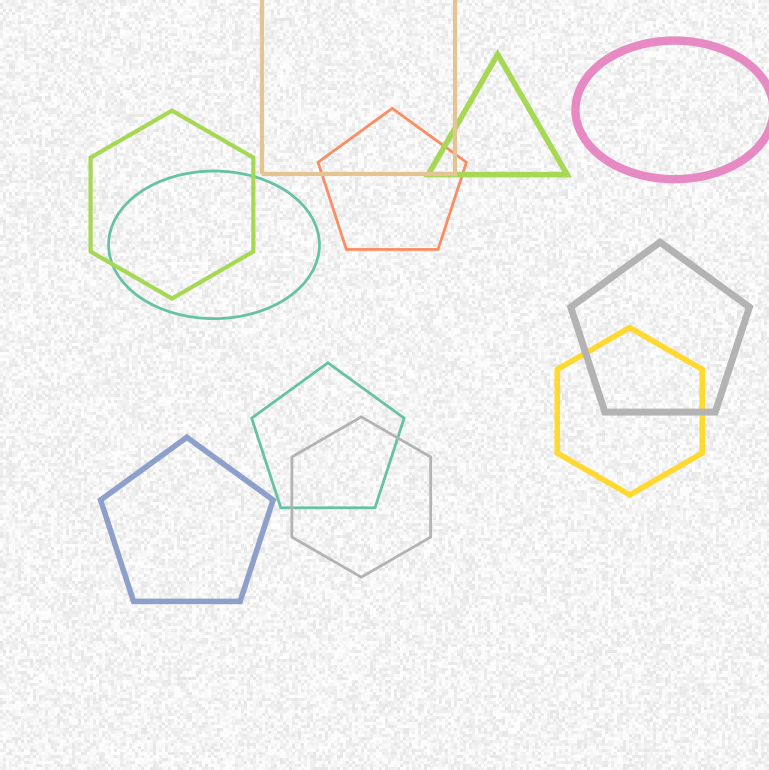[{"shape": "pentagon", "thickness": 1, "radius": 0.52, "center": [0.426, 0.425]}, {"shape": "oval", "thickness": 1, "radius": 0.68, "center": [0.278, 0.682]}, {"shape": "pentagon", "thickness": 1, "radius": 0.51, "center": [0.509, 0.758]}, {"shape": "pentagon", "thickness": 2, "radius": 0.59, "center": [0.243, 0.314]}, {"shape": "oval", "thickness": 3, "radius": 0.64, "center": [0.876, 0.857]}, {"shape": "triangle", "thickness": 2, "radius": 0.52, "center": [0.646, 0.825]}, {"shape": "hexagon", "thickness": 1.5, "radius": 0.61, "center": [0.223, 0.734]}, {"shape": "hexagon", "thickness": 2, "radius": 0.54, "center": [0.818, 0.466]}, {"shape": "square", "thickness": 1.5, "radius": 0.63, "center": [0.465, 0.899]}, {"shape": "pentagon", "thickness": 2.5, "radius": 0.61, "center": [0.857, 0.564]}, {"shape": "hexagon", "thickness": 1, "radius": 0.52, "center": [0.469, 0.354]}]